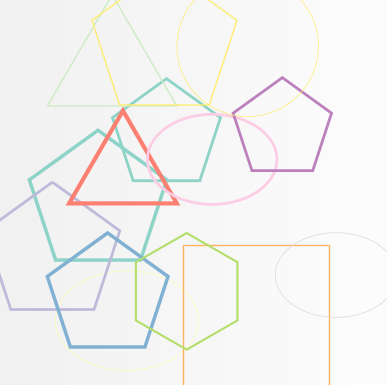[{"shape": "pentagon", "thickness": 2.5, "radius": 0.93, "center": [0.253, 0.475]}, {"shape": "pentagon", "thickness": 2, "radius": 0.73, "center": [0.43, 0.649]}, {"shape": "oval", "thickness": 0.5, "radius": 0.92, "center": [0.328, 0.167]}, {"shape": "pentagon", "thickness": 2, "radius": 0.91, "center": [0.135, 0.344]}, {"shape": "triangle", "thickness": 3, "radius": 0.8, "center": [0.317, 0.552]}, {"shape": "pentagon", "thickness": 2.5, "radius": 0.82, "center": [0.278, 0.231]}, {"shape": "square", "thickness": 1, "radius": 0.94, "center": [0.661, 0.173]}, {"shape": "hexagon", "thickness": 1.5, "radius": 0.76, "center": [0.482, 0.243]}, {"shape": "oval", "thickness": 2, "radius": 0.84, "center": [0.548, 0.586]}, {"shape": "oval", "thickness": 0.5, "radius": 0.78, "center": [0.867, 0.286]}, {"shape": "pentagon", "thickness": 2, "radius": 0.67, "center": [0.729, 0.665]}, {"shape": "triangle", "thickness": 1, "radius": 0.96, "center": [0.289, 0.821]}, {"shape": "pentagon", "thickness": 1, "radius": 0.98, "center": [0.424, 0.886]}, {"shape": "circle", "thickness": 0.5, "radius": 0.91, "center": [0.639, 0.88]}]